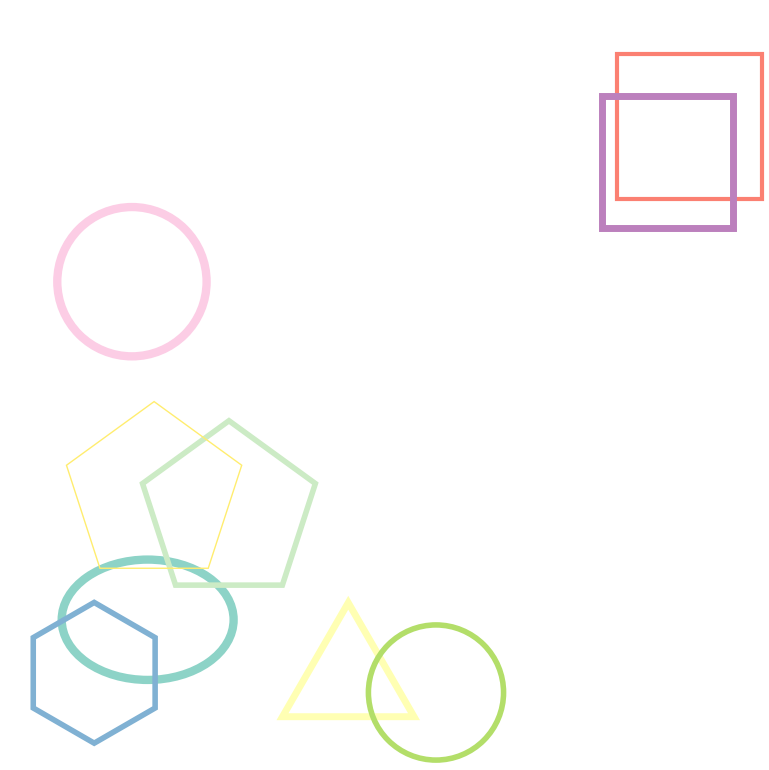[{"shape": "oval", "thickness": 3, "radius": 0.56, "center": [0.192, 0.195]}, {"shape": "triangle", "thickness": 2.5, "radius": 0.49, "center": [0.452, 0.119]}, {"shape": "square", "thickness": 1.5, "radius": 0.47, "center": [0.895, 0.836]}, {"shape": "hexagon", "thickness": 2, "radius": 0.46, "center": [0.122, 0.126]}, {"shape": "circle", "thickness": 2, "radius": 0.44, "center": [0.566, 0.101]}, {"shape": "circle", "thickness": 3, "radius": 0.48, "center": [0.171, 0.634]}, {"shape": "square", "thickness": 2.5, "radius": 0.43, "center": [0.867, 0.79]}, {"shape": "pentagon", "thickness": 2, "radius": 0.59, "center": [0.297, 0.336]}, {"shape": "pentagon", "thickness": 0.5, "radius": 0.6, "center": [0.2, 0.359]}]